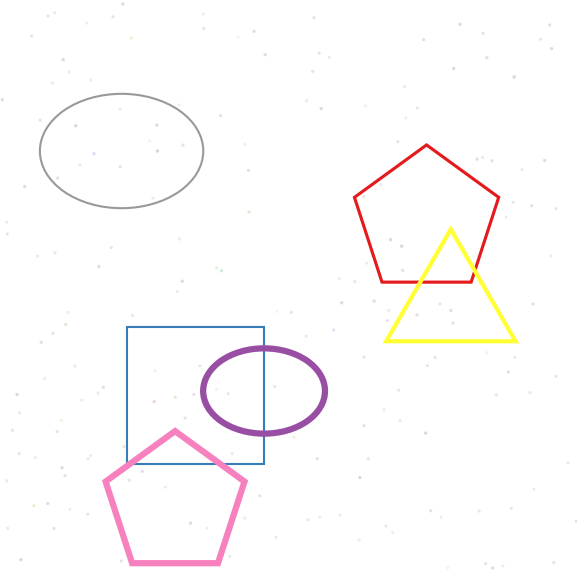[{"shape": "pentagon", "thickness": 1.5, "radius": 0.66, "center": [0.739, 0.617]}, {"shape": "square", "thickness": 1, "radius": 0.59, "center": [0.338, 0.314]}, {"shape": "oval", "thickness": 3, "radius": 0.53, "center": [0.457, 0.322]}, {"shape": "triangle", "thickness": 2, "radius": 0.65, "center": [0.781, 0.473]}, {"shape": "pentagon", "thickness": 3, "radius": 0.63, "center": [0.303, 0.126]}, {"shape": "oval", "thickness": 1, "radius": 0.71, "center": [0.211, 0.738]}]